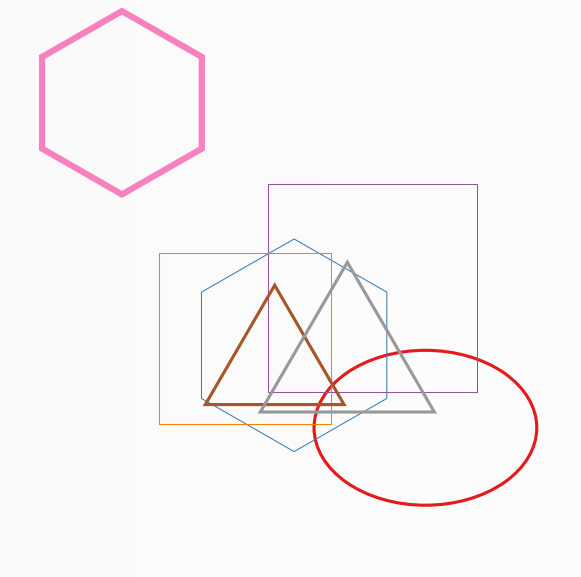[{"shape": "oval", "thickness": 1.5, "radius": 0.96, "center": [0.732, 0.258]}, {"shape": "hexagon", "thickness": 0.5, "radius": 0.92, "center": [0.506, 0.401]}, {"shape": "square", "thickness": 0.5, "radius": 0.9, "center": [0.641, 0.501]}, {"shape": "square", "thickness": 0.5, "radius": 0.74, "center": [0.421, 0.413]}, {"shape": "triangle", "thickness": 1.5, "radius": 0.69, "center": [0.473, 0.367]}, {"shape": "hexagon", "thickness": 3, "radius": 0.79, "center": [0.21, 0.821]}, {"shape": "triangle", "thickness": 1.5, "radius": 0.86, "center": [0.598, 0.372]}]